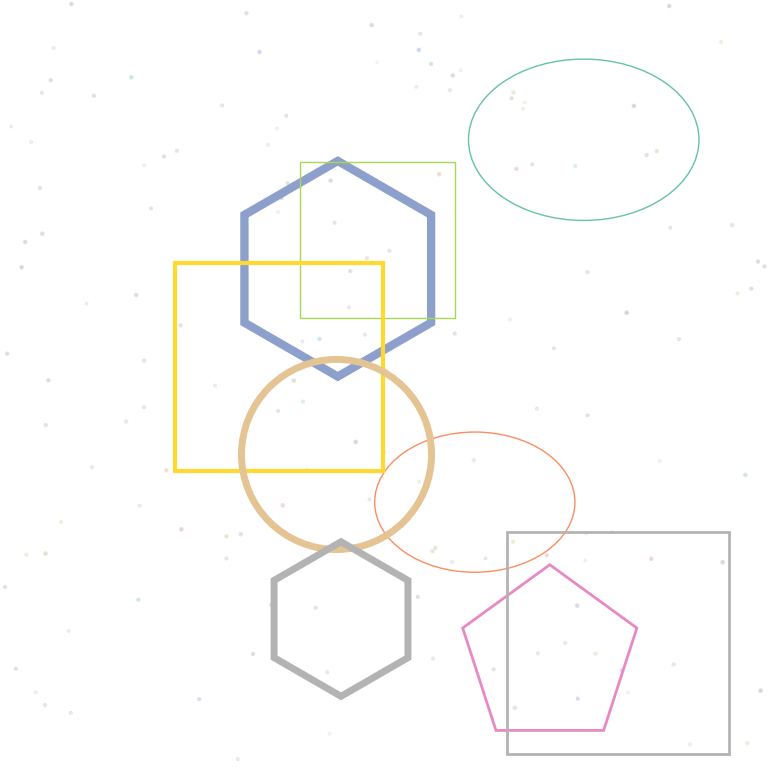[{"shape": "oval", "thickness": 0.5, "radius": 0.75, "center": [0.758, 0.818]}, {"shape": "oval", "thickness": 0.5, "radius": 0.65, "center": [0.617, 0.348]}, {"shape": "hexagon", "thickness": 3, "radius": 0.7, "center": [0.439, 0.651]}, {"shape": "pentagon", "thickness": 1, "radius": 0.59, "center": [0.714, 0.148]}, {"shape": "square", "thickness": 0.5, "radius": 0.5, "center": [0.49, 0.688]}, {"shape": "square", "thickness": 1.5, "radius": 0.68, "center": [0.362, 0.523]}, {"shape": "circle", "thickness": 2.5, "radius": 0.62, "center": [0.437, 0.41]}, {"shape": "square", "thickness": 1, "radius": 0.72, "center": [0.803, 0.165]}, {"shape": "hexagon", "thickness": 2.5, "radius": 0.5, "center": [0.443, 0.196]}]